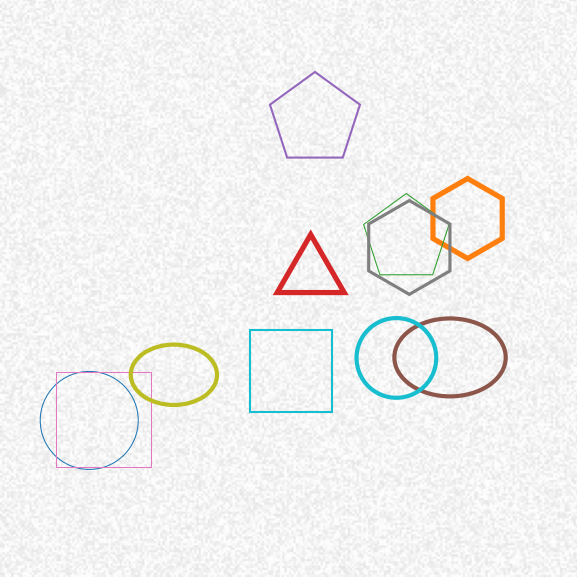[{"shape": "circle", "thickness": 0.5, "radius": 0.42, "center": [0.155, 0.271]}, {"shape": "hexagon", "thickness": 2.5, "radius": 0.35, "center": [0.81, 0.621]}, {"shape": "pentagon", "thickness": 0.5, "radius": 0.39, "center": [0.704, 0.586]}, {"shape": "triangle", "thickness": 2.5, "radius": 0.34, "center": [0.538, 0.526]}, {"shape": "pentagon", "thickness": 1, "radius": 0.41, "center": [0.545, 0.793]}, {"shape": "oval", "thickness": 2, "radius": 0.48, "center": [0.779, 0.38]}, {"shape": "square", "thickness": 0.5, "radius": 0.41, "center": [0.179, 0.273]}, {"shape": "hexagon", "thickness": 1.5, "radius": 0.41, "center": [0.709, 0.571]}, {"shape": "oval", "thickness": 2, "radius": 0.37, "center": [0.301, 0.35]}, {"shape": "square", "thickness": 1, "radius": 0.35, "center": [0.504, 0.357]}, {"shape": "circle", "thickness": 2, "radius": 0.35, "center": [0.686, 0.379]}]